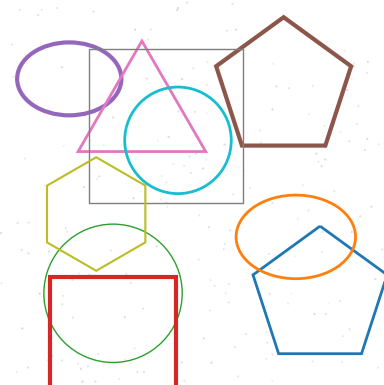[{"shape": "pentagon", "thickness": 2, "radius": 0.92, "center": [0.831, 0.229]}, {"shape": "oval", "thickness": 2, "radius": 0.78, "center": [0.768, 0.385]}, {"shape": "circle", "thickness": 1, "radius": 0.9, "center": [0.294, 0.238]}, {"shape": "square", "thickness": 3, "radius": 0.82, "center": [0.294, 0.115]}, {"shape": "oval", "thickness": 3, "radius": 0.68, "center": [0.18, 0.795]}, {"shape": "pentagon", "thickness": 3, "radius": 0.92, "center": [0.737, 0.771]}, {"shape": "triangle", "thickness": 2, "radius": 0.96, "center": [0.369, 0.702]}, {"shape": "square", "thickness": 1, "radius": 1.0, "center": [0.432, 0.674]}, {"shape": "hexagon", "thickness": 1.5, "radius": 0.74, "center": [0.25, 0.444]}, {"shape": "circle", "thickness": 2, "radius": 0.69, "center": [0.462, 0.636]}]